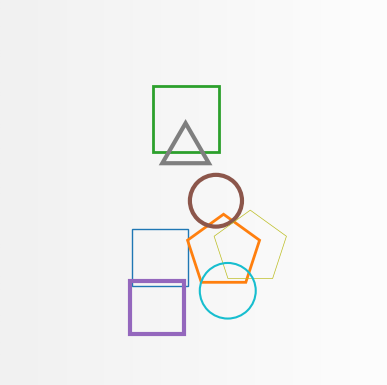[{"shape": "square", "thickness": 1, "radius": 0.37, "center": [0.412, 0.331]}, {"shape": "pentagon", "thickness": 2, "radius": 0.49, "center": [0.577, 0.346]}, {"shape": "square", "thickness": 2, "radius": 0.43, "center": [0.48, 0.691]}, {"shape": "square", "thickness": 3, "radius": 0.34, "center": [0.405, 0.202]}, {"shape": "circle", "thickness": 3, "radius": 0.34, "center": [0.557, 0.479]}, {"shape": "triangle", "thickness": 3, "radius": 0.35, "center": [0.479, 0.611]}, {"shape": "pentagon", "thickness": 0.5, "radius": 0.49, "center": [0.646, 0.356]}, {"shape": "circle", "thickness": 1.5, "radius": 0.36, "center": [0.588, 0.245]}]